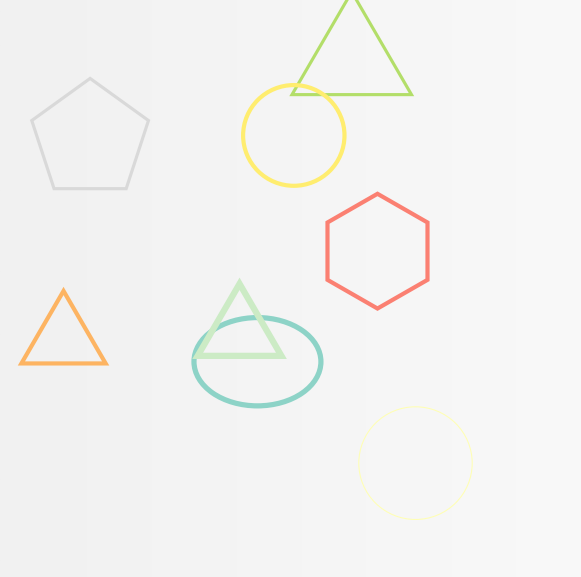[{"shape": "oval", "thickness": 2.5, "radius": 0.55, "center": [0.443, 0.373]}, {"shape": "circle", "thickness": 0.5, "radius": 0.49, "center": [0.715, 0.197]}, {"shape": "hexagon", "thickness": 2, "radius": 0.5, "center": [0.649, 0.564]}, {"shape": "triangle", "thickness": 2, "radius": 0.42, "center": [0.109, 0.412]}, {"shape": "triangle", "thickness": 1.5, "radius": 0.59, "center": [0.605, 0.895]}, {"shape": "pentagon", "thickness": 1.5, "radius": 0.53, "center": [0.155, 0.758]}, {"shape": "triangle", "thickness": 3, "radius": 0.42, "center": [0.412, 0.425]}, {"shape": "circle", "thickness": 2, "radius": 0.44, "center": [0.505, 0.765]}]